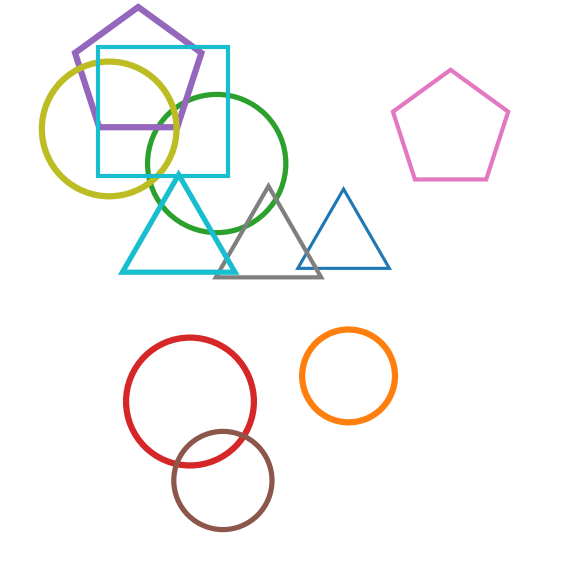[{"shape": "triangle", "thickness": 1.5, "radius": 0.46, "center": [0.595, 0.58]}, {"shape": "circle", "thickness": 3, "radius": 0.4, "center": [0.604, 0.348]}, {"shape": "circle", "thickness": 2.5, "radius": 0.6, "center": [0.375, 0.716]}, {"shape": "circle", "thickness": 3, "radius": 0.55, "center": [0.329, 0.304]}, {"shape": "pentagon", "thickness": 3, "radius": 0.58, "center": [0.239, 0.872]}, {"shape": "circle", "thickness": 2.5, "radius": 0.43, "center": [0.386, 0.167]}, {"shape": "pentagon", "thickness": 2, "radius": 0.52, "center": [0.78, 0.773]}, {"shape": "triangle", "thickness": 2, "radius": 0.53, "center": [0.465, 0.572]}, {"shape": "circle", "thickness": 3, "radius": 0.58, "center": [0.189, 0.776]}, {"shape": "triangle", "thickness": 2.5, "radius": 0.56, "center": [0.309, 0.584]}, {"shape": "square", "thickness": 2, "radius": 0.56, "center": [0.283, 0.806]}]